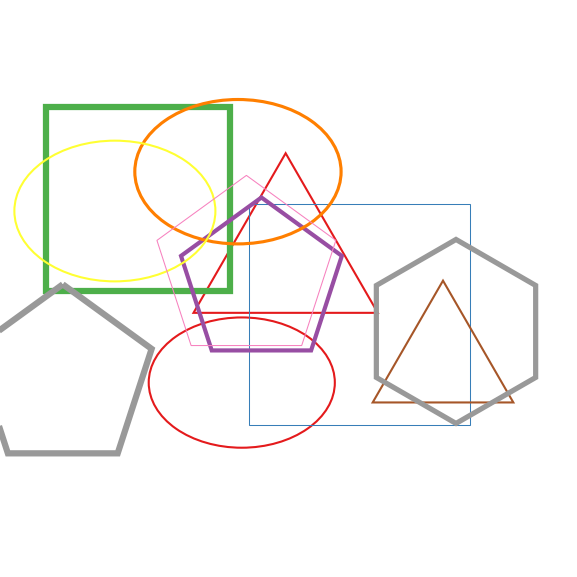[{"shape": "triangle", "thickness": 1, "radius": 0.92, "center": [0.495, 0.55]}, {"shape": "oval", "thickness": 1, "radius": 0.81, "center": [0.419, 0.337]}, {"shape": "square", "thickness": 0.5, "radius": 0.96, "center": [0.622, 0.455]}, {"shape": "square", "thickness": 3, "radius": 0.8, "center": [0.239, 0.654]}, {"shape": "pentagon", "thickness": 2, "radius": 0.73, "center": [0.453, 0.511]}, {"shape": "oval", "thickness": 1.5, "radius": 0.89, "center": [0.412, 0.702]}, {"shape": "oval", "thickness": 1, "radius": 0.87, "center": [0.199, 0.634]}, {"shape": "triangle", "thickness": 1, "radius": 0.7, "center": [0.767, 0.373]}, {"shape": "pentagon", "thickness": 0.5, "radius": 0.81, "center": [0.427, 0.533]}, {"shape": "hexagon", "thickness": 2.5, "radius": 0.8, "center": [0.79, 0.425]}, {"shape": "pentagon", "thickness": 3, "radius": 0.81, "center": [0.109, 0.345]}]